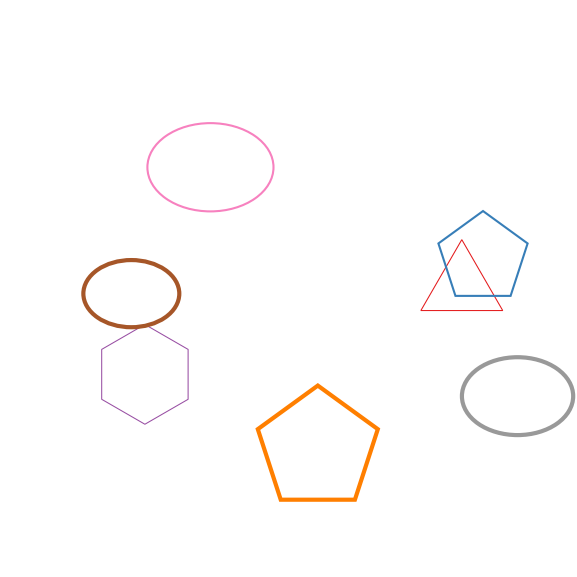[{"shape": "triangle", "thickness": 0.5, "radius": 0.41, "center": [0.8, 0.502]}, {"shape": "pentagon", "thickness": 1, "radius": 0.41, "center": [0.836, 0.552]}, {"shape": "hexagon", "thickness": 0.5, "radius": 0.43, "center": [0.251, 0.351]}, {"shape": "pentagon", "thickness": 2, "radius": 0.55, "center": [0.55, 0.222]}, {"shape": "oval", "thickness": 2, "radius": 0.42, "center": [0.227, 0.491]}, {"shape": "oval", "thickness": 1, "radius": 0.55, "center": [0.364, 0.71]}, {"shape": "oval", "thickness": 2, "radius": 0.48, "center": [0.896, 0.313]}]